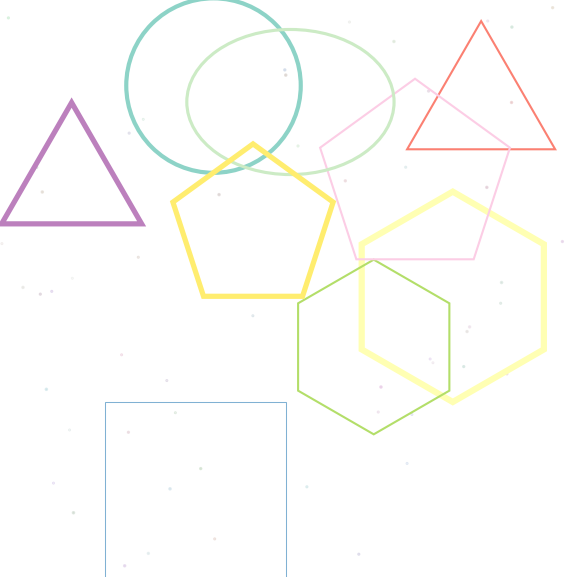[{"shape": "circle", "thickness": 2, "radius": 0.76, "center": [0.37, 0.851]}, {"shape": "hexagon", "thickness": 3, "radius": 0.91, "center": [0.784, 0.485]}, {"shape": "triangle", "thickness": 1, "radius": 0.74, "center": [0.833, 0.815]}, {"shape": "square", "thickness": 0.5, "radius": 0.78, "center": [0.339, 0.146]}, {"shape": "hexagon", "thickness": 1, "radius": 0.76, "center": [0.647, 0.398]}, {"shape": "pentagon", "thickness": 1, "radius": 0.86, "center": [0.719, 0.69]}, {"shape": "triangle", "thickness": 2.5, "radius": 0.7, "center": [0.124, 0.682]}, {"shape": "oval", "thickness": 1.5, "radius": 0.9, "center": [0.503, 0.822]}, {"shape": "pentagon", "thickness": 2.5, "radius": 0.73, "center": [0.438, 0.604]}]